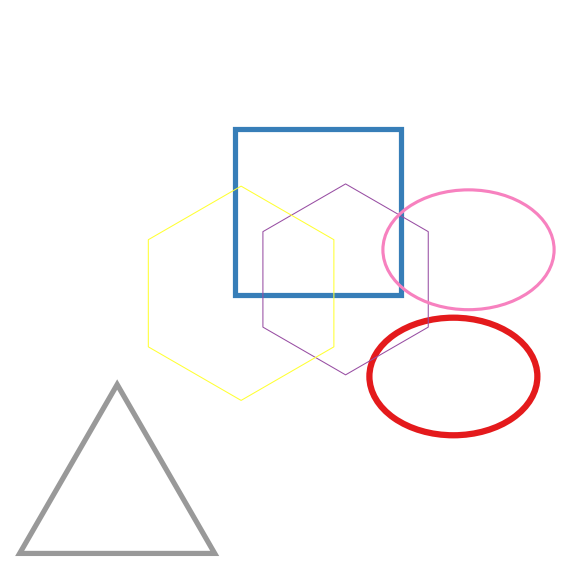[{"shape": "oval", "thickness": 3, "radius": 0.73, "center": [0.785, 0.347]}, {"shape": "square", "thickness": 2.5, "radius": 0.72, "center": [0.551, 0.632]}, {"shape": "hexagon", "thickness": 0.5, "radius": 0.83, "center": [0.598, 0.515]}, {"shape": "hexagon", "thickness": 0.5, "radius": 0.93, "center": [0.417, 0.491]}, {"shape": "oval", "thickness": 1.5, "radius": 0.74, "center": [0.811, 0.567]}, {"shape": "triangle", "thickness": 2.5, "radius": 0.98, "center": [0.203, 0.138]}]